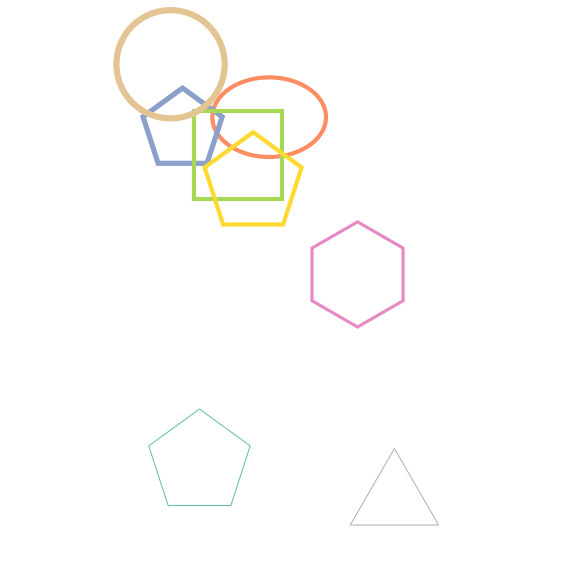[{"shape": "pentagon", "thickness": 0.5, "radius": 0.46, "center": [0.345, 0.198]}, {"shape": "oval", "thickness": 2, "radius": 0.49, "center": [0.466, 0.796]}, {"shape": "pentagon", "thickness": 2.5, "radius": 0.36, "center": [0.316, 0.775]}, {"shape": "hexagon", "thickness": 1.5, "radius": 0.46, "center": [0.619, 0.524]}, {"shape": "square", "thickness": 2, "radius": 0.38, "center": [0.411, 0.731]}, {"shape": "pentagon", "thickness": 2, "radius": 0.44, "center": [0.438, 0.682]}, {"shape": "circle", "thickness": 3, "radius": 0.47, "center": [0.295, 0.888]}, {"shape": "triangle", "thickness": 0.5, "radius": 0.44, "center": [0.683, 0.134]}]